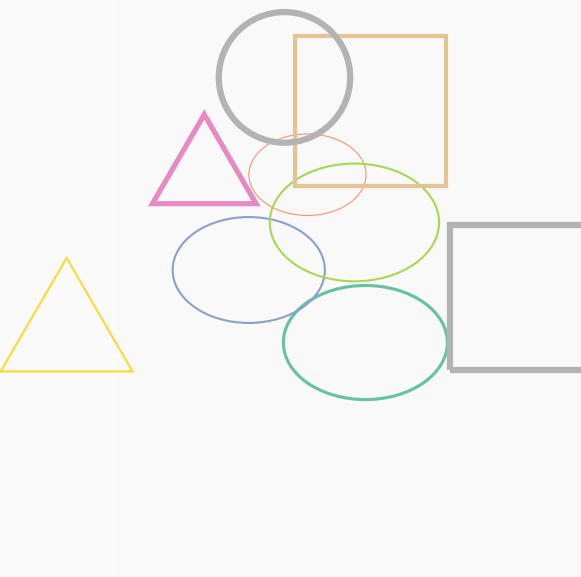[{"shape": "oval", "thickness": 1.5, "radius": 0.71, "center": [0.629, 0.406]}, {"shape": "oval", "thickness": 0.5, "radius": 0.5, "center": [0.529, 0.697]}, {"shape": "oval", "thickness": 1, "radius": 0.65, "center": [0.428, 0.532]}, {"shape": "triangle", "thickness": 2.5, "radius": 0.51, "center": [0.351, 0.698]}, {"shape": "oval", "thickness": 1, "radius": 0.73, "center": [0.61, 0.614]}, {"shape": "triangle", "thickness": 1, "radius": 0.66, "center": [0.115, 0.421]}, {"shape": "square", "thickness": 2, "radius": 0.65, "center": [0.638, 0.807]}, {"shape": "square", "thickness": 3, "radius": 0.63, "center": [0.9, 0.484]}, {"shape": "circle", "thickness": 3, "radius": 0.57, "center": [0.489, 0.865]}]